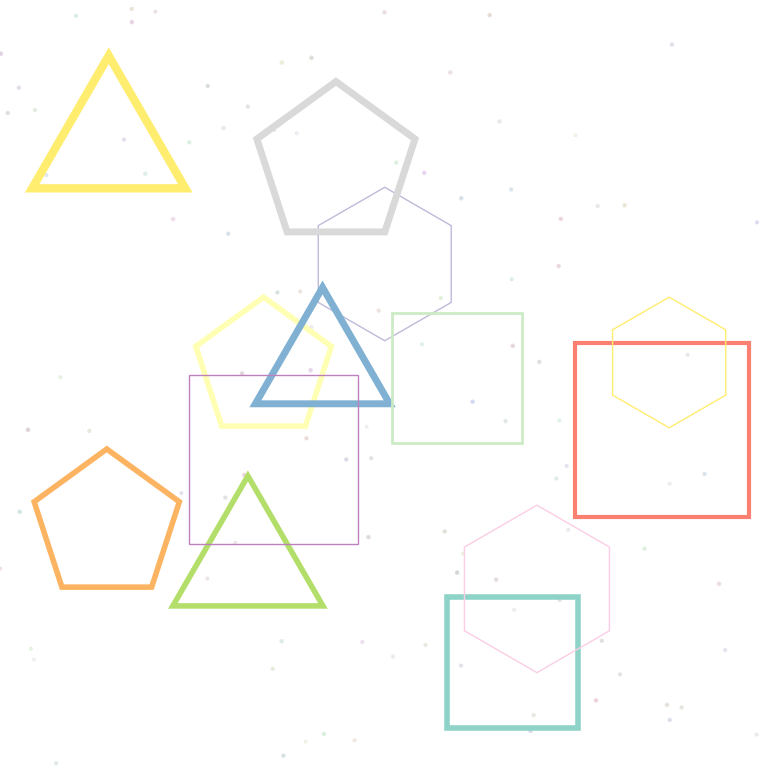[{"shape": "square", "thickness": 2, "radius": 0.43, "center": [0.665, 0.14]}, {"shape": "pentagon", "thickness": 2, "radius": 0.46, "center": [0.342, 0.522]}, {"shape": "hexagon", "thickness": 0.5, "radius": 0.5, "center": [0.5, 0.657]}, {"shape": "square", "thickness": 1.5, "radius": 0.57, "center": [0.86, 0.442]}, {"shape": "triangle", "thickness": 2.5, "radius": 0.5, "center": [0.419, 0.526]}, {"shape": "pentagon", "thickness": 2, "radius": 0.5, "center": [0.139, 0.318]}, {"shape": "triangle", "thickness": 2, "radius": 0.56, "center": [0.322, 0.269]}, {"shape": "hexagon", "thickness": 0.5, "radius": 0.54, "center": [0.697, 0.235]}, {"shape": "pentagon", "thickness": 2.5, "radius": 0.54, "center": [0.436, 0.786]}, {"shape": "square", "thickness": 0.5, "radius": 0.55, "center": [0.355, 0.403]}, {"shape": "square", "thickness": 1, "radius": 0.42, "center": [0.594, 0.509]}, {"shape": "triangle", "thickness": 3, "radius": 0.57, "center": [0.141, 0.813]}, {"shape": "hexagon", "thickness": 0.5, "radius": 0.42, "center": [0.869, 0.529]}]